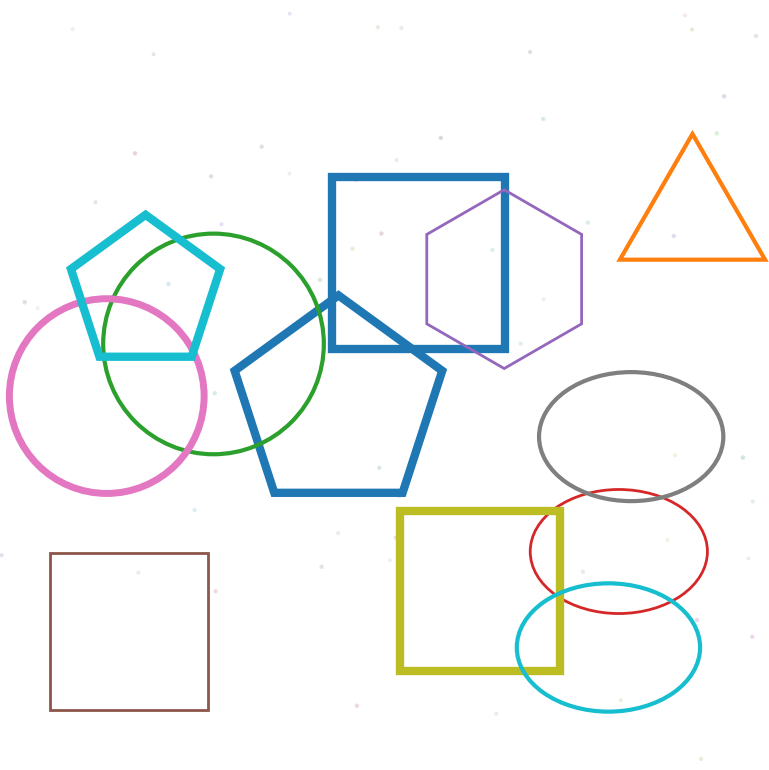[{"shape": "pentagon", "thickness": 3, "radius": 0.71, "center": [0.44, 0.475]}, {"shape": "square", "thickness": 3, "radius": 0.56, "center": [0.544, 0.658]}, {"shape": "triangle", "thickness": 1.5, "radius": 0.54, "center": [0.899, 0.717]}, {"shape": "circle", "thickness": 1.5, "radius": 0.72, "center": [0.277, 0.553]}, {"shape": "oval", "thickness": 1, "radius": 0.58, "center": [0.804, 0.284]}, {"shape": "hexagon", "thickness": 1, "radius": 0.58, "center": [0.655, 0.637]}, {"shape": "square", "thickness": 1, "radius": 0.51, "center": [0.168, 0.18]}, {"shape": "circle", "thickness": 2.5, "radius": 0.63, "center": [0.139, 0.486]}, {"shape": "oval", "thickness": 1.5, "radius": 0.6, "center": [0.82, 0.433]}, {"shape": "square", "thickness": 3, "radius": 0.52, "center": [0.624, 0.233]}, {"shape": "oval", "thickness": 1.5, "radius": 0.6, "center": [0.79, 0.159]}, {"shape": "pentagon", "thickness": 3, "radius": 0.51, "center": [0.189, 0.619]}]